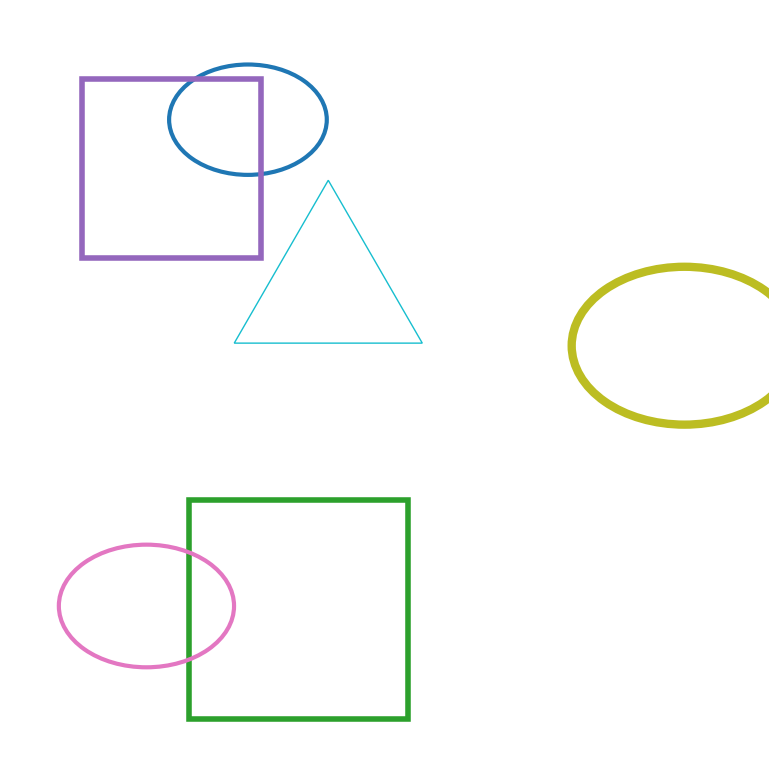[{"shape": "oval", "thickness": 1.5, "radius": 0.51, "center": [0.322, 0.845]}, {"shape": "square", "thickness": 2, "radius": 0.71, "center": [0.388, 0.208]}, {"shape": "square", "thickness": 2, "radius": 0.58, "center": [0.222, 0.782]}, {"shape": "oval", "thickness": 1.5, "radius": 0.57, "center": [0.19, 0.213]}, {"shape": "oval", "thickness": 3, "radius": 0.73, "center": [0.889, 0.551]}, {"shape": "triangle", "thickness": 0.5, "radius": 0.7, "center": [0.426, 0.625]}]